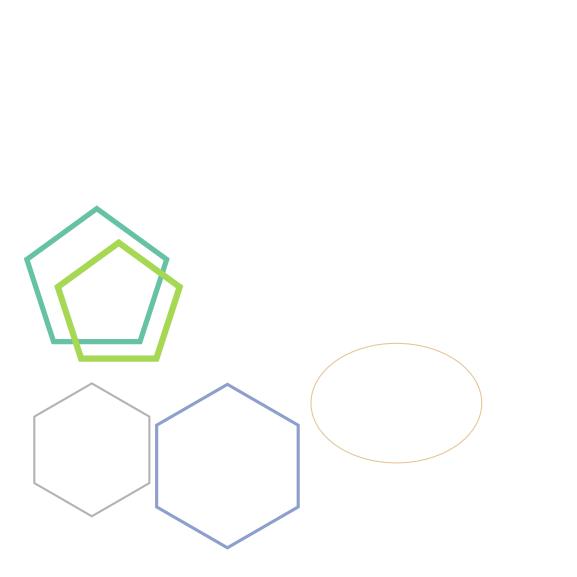[{"shape": "pentagon", "thickness": 2.5, "radius": 0.64, "center": [0.168, 0.511]}, {"shape": "hexagon", "thickness": 1.5, "radius": 0.71, "center": [0.394, 0.192]}, {"shape": "pentagon", "thickness": 3, "radius": 0.55, "center": [0.206, 0.468]}, {"shape": "oval", "thickness": 0.5, "radius": 0.74, "center": [0.686, 0.301]}, {"shape": "hexagon", "thickness": 1, "radius": 0.58, "center": [0.159, 0.22]}]